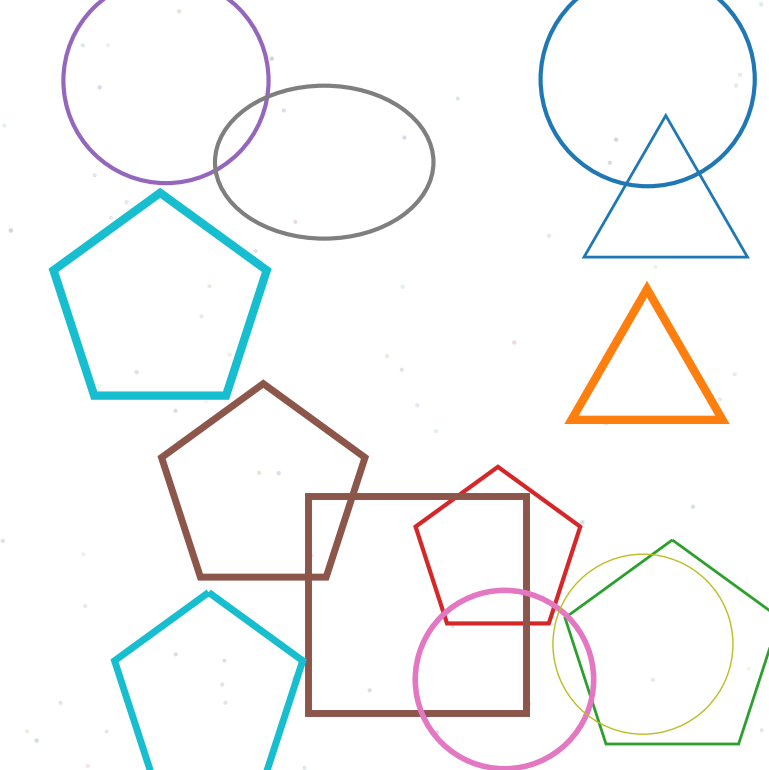[{"shape": "circle", "thickness": 1.5, "radius": 0.7, "center": [0.841, 0.897]}, {"shape": "triangle", "thickness": 1, "radius": 0.61, "center": [0.865, 0.727]}, {"shape": "triangle", "thickness": 3, "radius": 0.57, "center": [0.84, 0.511]}, {"shape": "pentagon", "thickness": 1, "radius": 0.73, "center": [0.873, 0.152]}, {"shape": "pentagon", "thickness": 1.5, "radius": 0.56, "center": [0.647, 0.281]}, {"shape": "circle", "thickness": 1.5, "radius": 0.67, "center": [0.216, 0.895]}, {"shape": "pentagon", "thickness": 2.5, "radius": 0.69, "center": [0.342, 0.363]}, {"shape": "square", "thickness": 2.5, "radius": 0.71, "center": [0.542, 0.215]}, {"shape": "circle", "thickness": 2, "radius": 0.58, "center": [0.655, 0.117]}, {"shape": "oval", "thickness": 1.5, "radius": 0.71, "center": [0.421, 0.789]}, {"shape": "circle", "thickness": 0.5, "radius": 0.58, "center": [0.835, 0.163]}, {"shape": "pentagon", "thickness": 3, "radius": 0.73, "center": [0.208, 0.604]}, {"shape": "pentagon", "thickness": 2.5, "radius": 0.64, "center": [0.271, 0.102]}]